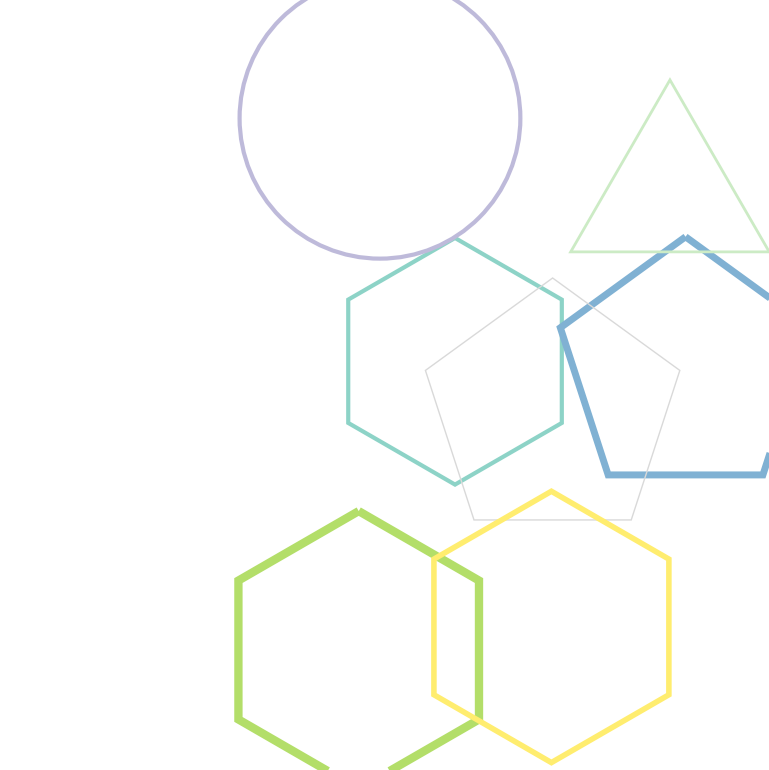[{"shape": "hexagon", "thickness": 1.5, "radius": 0.8, "center": [0.591, 0.531]}, {"shape": "circle", "thickness": 1.5, "radius": 0.91, "center": [0.493, 0.846]}, {"shape": "pentagon", "thickness": 2.5, "radius": 0.85, "center": [0.89, 0.522]}, {"shape": "hexagon", "thickness": 3, "radius": 0.9, "center": [0.466, 0.156]}, {"shape": "pentagon", "thickness": 0.5, "radius": 0.87, "center": [0.718, 0.465]}, {"shape": "triangle", "thickness": 1, "radius": 0.74, "center": [0.87, 0.747]}, {"shape": "hexagon", "thickness": 2, "radius": 0.88, "center": [0.716, 0.186]}]